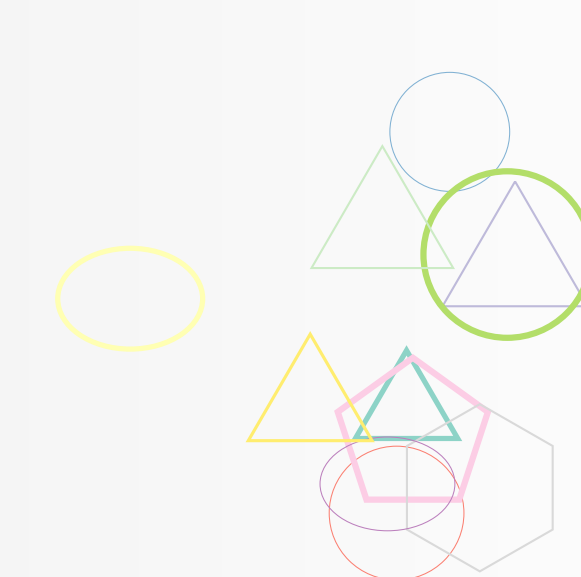[{"shape": "triangle", "thickness": 2.5, "radius": 0.51, "center": [0.699, 0.291]}, {"shape": "oval", "thickness": 2.5, "radius": 0.62, "center": [0.224, 0.482]}, {"shape": "triangle", "thickness": 1, "radius": 0.72, "center": [0.886, 0.541]}, {"shape": "circle", "thickness": 0.5, "radius": 0.58, "center": [0.682, 0.111]}, {"shape": "circle", "thickness": 0.5, "radius": 0.52, "center": [0.774, 0.771]}, {"shape": "circle", "thickness": 3, "radius": 0.72, "center": [0.873, 0.558]}, {"shape": "pentagon", "thickness": 3, "radius": 0.68, "center": [0.71, 0.244]}, {"shape": "hexagon", "thickness": 1, "radius": 0.72, "center": [0.825, 0.155]}, {"shape": "oval", "thickness": 0.5, "radius": 0.58, "center": [0.667, 0.161]}, {"shape": "triangle", "thickness": 1, "radius": 0.7, "center": [0.658, 0.605]}, {"shape": "triangle", "thickness": 1.5, "radius": 0.61, "center": [0.534, 0.298]}]